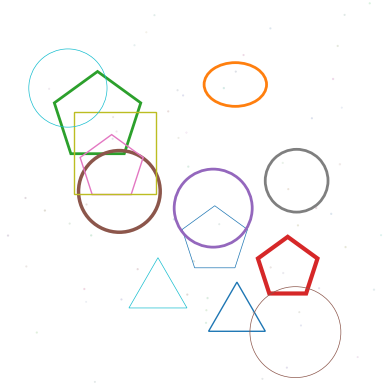[{"shape": "triangle", "thickness": 1, "radius": 0.43, "center": [0.615, 0.182]}, {"shape": "pentagon", "thickness": 0.5, "radius": 0.45, "center": [0.558, 0.376]}, {"shape": "oval", "thickness": 2, "radius": 0.41, "center": [0.611, 0.781]}, {"shape": "pentagon", "thickness": 2, "radius": 0.59, "center": [0.253, 0.696]}, {"shape": "pentagon", "thickness": 3, "radius": 0.41, "center": [0.747, 0.303]}, {"shape": "circle", "thickness": 2, "radius": 0.51, "center": [0.554, 0.459]}, {"shape": "circle", "thickness": 2.5, "radius": 0.53, "center": [0.31, 0.503]}, {"shape": "circle", "thickness": 0.5, "radius": 0.59, "center": [0.767, 0.137]}, {"shape": "pentagon", "thickness": 1, "radius": 0.43, "center": [0.29, 0.564]}, {"shape": "circle", "thickness": 2, "radius": 0.41, "center": [0.77, 0.531]}, {"shape": "square", "thickness": 1, "radius": 0.53, "center": [0.3, 0.602]}, {"shape": "circle", "thickness": 0.5, "radius": 0.51, "center": [0.176, 0.771]}, {"shape": "triangle", "thickness": 0.5, "radius": 0.44, "center": [0.41, 0.244]}]